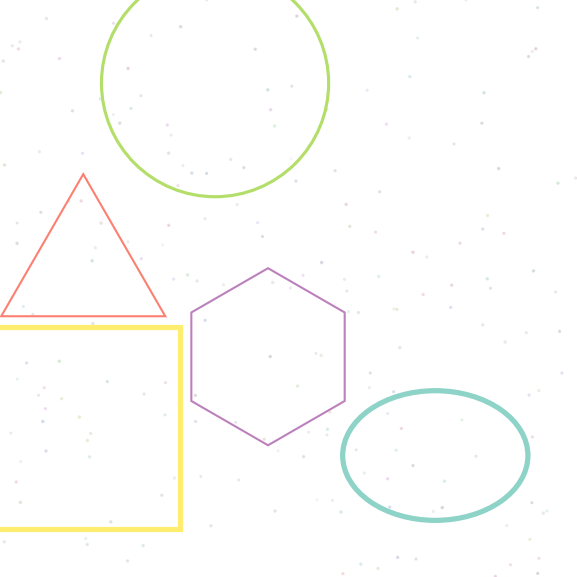[{"shape": "oval", "thickness": 2.5, "radius": 0.8, "center": [0.754, 0.21]}, {"shape": "triangle", "thickness": 1, "radius": 0.82, "center": [0.144, 0.534]}, {"shape": "circle", "thickness": 1.5, "radius": 0.98, "center": [0.372, 0.855]}, {"shape": "hexagon", "thickness": 1, "radius": 0.77, "center": [0.464, 0.381]}, {"shape": "square", "thickness": 2.5, "radius": 0.88, "center": [0.136, 0.258]}]